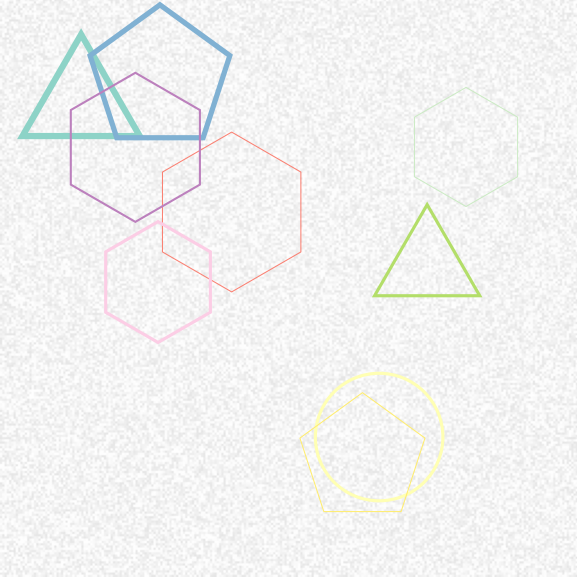[{"shape": "triangle", "thickness": 3, "radius": 0.59, "center": [0.14, 0.822]}, {"shape": "circle", "thickness": 1.5, "radius": 0.55, "center": [0.657, 0.242]}, {"shape": "hexagon", "thickness": 0.5, "radius": 0.69, "center": [0.401, 0.632]}, {"shape": "pentagon", "thickness": 2.5, "radius": 0.64, "center": [0.277, 0.864]}, {"shape": "triangle", "thickness": 1.5, "radius": 0.53, "center": [0.74, 0.54]}, {"shape": "hexagon", "thickness": 1.5, "radius": 0.52, "center": [0.274, 0.511]}, {"shape": "hexagon", "thickness": 1, "radius": 0.65, "center": [0.234, 0.744]}, {"shape": "hexagon", "thickness": 0.5, "radius": 0.52, "center": [0.807, 0.745]}, {"shape": "pentagon", "thickness": 0.5, "radius": 0.57, "center": [0.628, 0.205]}]